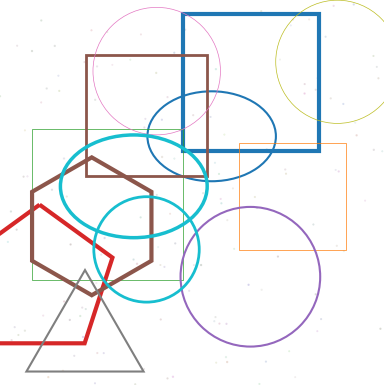[{"shape": "square", "thickness": 3, "radius": 0.89, "center": [0.652, 0.786]}, {"shape": "oval", "thickness": 1.5, "radius": 0.83, "center": [0.55, 0.646]}, {"shape": "square", "thickness": 0.5, "radius": 0.7, "center": [0.761, 0.49]}, {"shape": "square", "thickness": 0.5, "radius": 0.98, "center": [0.279, 0.469]}, {"shape": "pentagon", "thickness": 3, "radius": 1.0, "center": [0.103, 0.269]}, {"shape": "circle", "thickness": 1.5, "radius": 0.91, "center": [0.65, 0.281]}, {"shape": "square", "thickness": 2, "radius": 0.79, "center": [0.382, 0.699]}, {"shape": "hexagon", "thickness": 3, "radius": 0.9, "center": [0.238, 0.412]}, {"shape": "circle", "thickness": 0.5, "radius": 0.83, "center": [0.407, 0.815]}, {"shape": "triangle", "thickness": 1.5, "radius": 0.88, "center": [0.221, 0.123]}, {"shape": "circle", "thickness": 0.5, "radius": 0.8, "center": [0.876, 0.839]}, {"shape": "oval", "thickness": 2.5, "radius": 0.95, "center": [0.348, 0.516]}, {"shape": "circle", "thickness": 2, "radius": 0.68, "center": [0.381, 0.352]}]